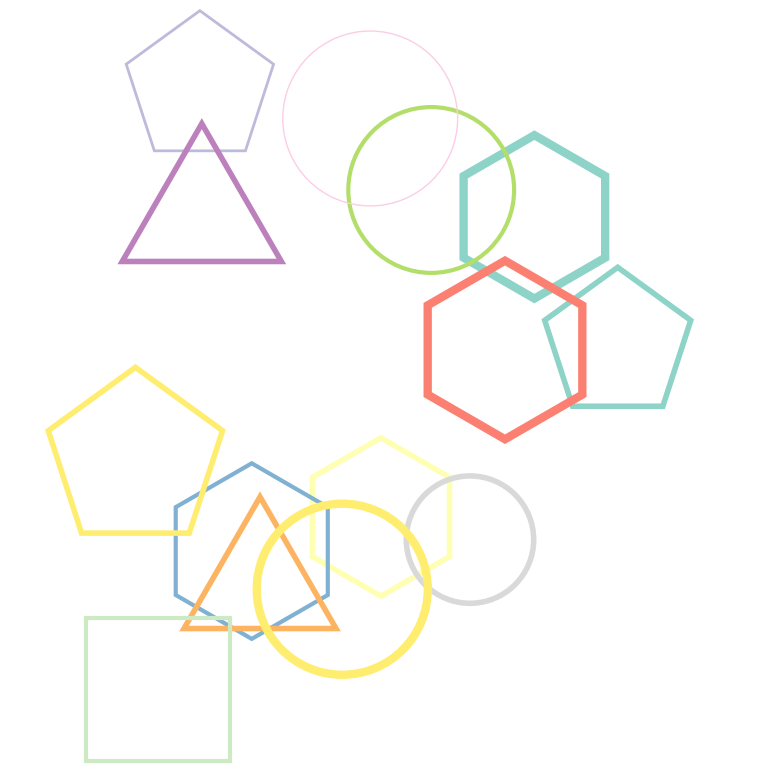[{"shape": "hexagon", "thickness": 3, "radius": 0.53, "center": [0.694, 0.718]}, {"shape": "pentagon", "thickness": 2, "radius": 0.5, "center": [0.802, 0.553]}, {"shape": "hexagon", "thickness": 2, "radius": 0.51, "center": [0.495, 0.329]}, {"shape": "pentagon", "thickness": 1, "radius": 0.5, "center": [0.26, 0.886]}, {"shape": "hexagon", "thickness": 3, "radius": 0.58, "center": [0.656, 0.546]}, {"shape": "hexagon", "thickness": 1.5, "radius": 0.57, "center": [0.327, 0.284]}, {"shape": "triangle", "thickness": 2, "radius": 0.57, "center": [0.338, 0.241]}, {"shape": "circle", "thickness": 1.5, "radius": 0.54, "center": [0.56, 0.753]}, {"shape": "circle", "thickness": 0.5, "radius": 0.57, "center": [0.481, 0.846]}, {"shape": "circle", "thickness": 2, "radius": 0.41, "center": [0.61, 0.299]}, {"shape": "triangle", "thickness": 2, "radius": 0.6, "center": [0.262, 0.72]}, {"shape": "square", "thickness": 1.5, "radius": 0.47, "center": [0.205, 0.105]}, {"shape": "circle", "thickness": 3, "radius": 0.56, "center": [0.444, 0.235]}, {"shape": "pentagon", "thickness": 2, "radius": 0.59, "center": [0.176, 0.404]}]